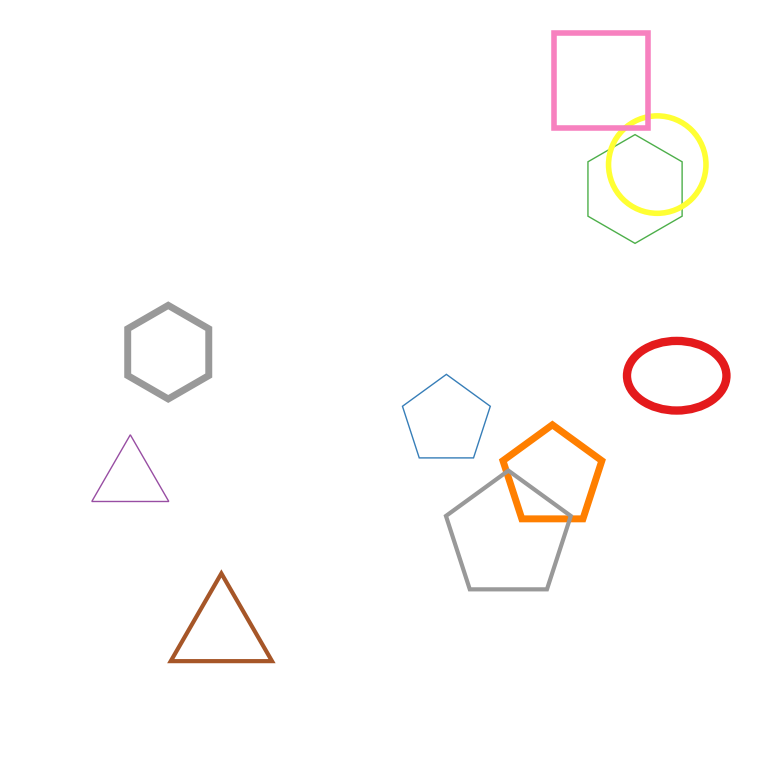[{"shape": "oval", "thickness": 3, "radius": 0.32, "center": [0.879, 0.512]}, {"shape": "pentagon", "thickness": 0.5, "radius": 0.3, "center": [0.58, 0.454]}, {"shape": "hexagon", "thickness": 0.5, "radius": 0.35, "center": [0.825, 0.755]}, {"shape": "triangle", "thickness": 0.5, "radius": 0.29, "center": [0.169, 0.378]}, {"shape": "pentagon", "thickness": 2.5, "radius": 0.34, "center": [0.717, 0.381]}, {"shape": "circle", "thickness": 2, "radius": 0.32, "center": [0.854, 0.786]}, {"shape": "triangle", "thickness": 1.5, "radius": 0.38, "center": [0.288, 0.179]}, {"shape": "square", "thickness": 2, "radius": 0.31, "center": [0.781, 0.895]}, {"shape": "hexagon", "thickness": 2.5, "radius": 0.3, "center": [0.218, 0.543]}, {"shape": "pentagon", "thickness": 1.5, "radius": 0.43, "center": [0.66, 0.304]}]